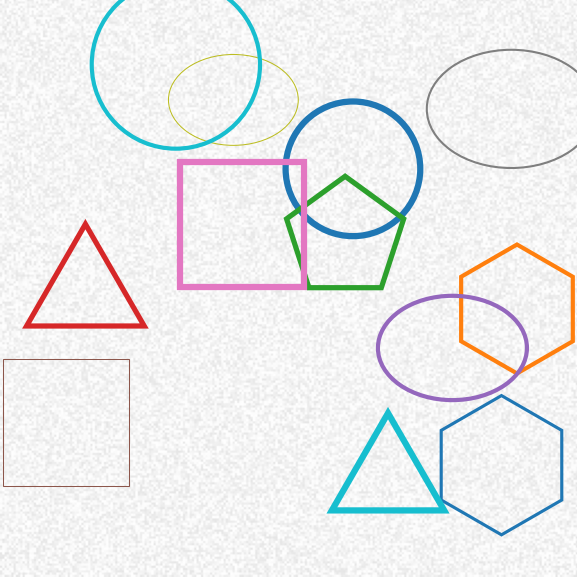[{"shape": "hexagon", "thickness": 1.5, "radius": 0.6, "center": [0.868, 0.194]}, {"shape": "circle", "thickness": 3, "radius": 0.58, "center": [0.611, 0.707]}, {"shape": "hexagon", "thickness": 2, "radius": 0.56, "center": [0.895, 0.464]}, {"shape": "pentagon", "thickness": 2.5, "radius": 0.53, "center": [0.598, 0.587]}, {"shape": "triangle", "thickness": 2.5, "radius": 0.59, "center": [0.148, 0.493]}, {"shape": "oval", "thickness": 2, "radius": 0.65, "center": [0.783, 0.397]}, {"shape": "square", "thickness": 0.5, "radius": 0.55, "center": [0.114, 0.268]}, {"shape": "square", "thickness": 3, "radius": 0.54, "center": [0.419, 0.611]}, {"shape": "oval", "thickness": 1, "radius": 0.73, "center": [0.885, 0.811]}, {"shape": "oval", "thickness": 0.5, "radius": 0.56, "center": [0.404, 0.826]}, {"shape": "triangle", "thickness": 3, "radius": 0.56, "center": [0.672, 0.171]}, {"shape": "circle", "thickness": 2, "radius": 0.73, "center": [0.305, 0.887]}]